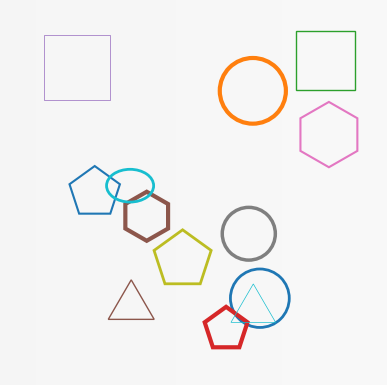[{"shape": "pentagon", "thickness": 1.5, "radius": 0.34, "center": [0.244, 0.5]}, {"shape": "circle", "thickness": 2, "radius": 0.38, "center": [0.671, 0.225]}, {"shape": "circle", "thickness": 3, "radius": 0.43, "center": [0.652, 0.764]}, {"shape": "square", "thickness": 1, "radius": 0.38, "center": [0.84, 0.844]}, {"shape": "pentagon", "thickness": 3, "radius": 0.29, "center": [0.583, 0.145]}, {"shape": "square", "thickness": 0.5, "radius": 0.42, "center": [0.199, 0.825]}, {"shape": "hexagon", "thickness": 3, "radius": 0.32, "center": [0.379, 0.438]}, {"shape": "triangle", "thickness": 1, "radius": 0.34, "center": [0.339, 0.205]}, {"shape": "hexagon", "thickness": 1.5, "radius": 0.42, "center": [0.849, 0.65]}, {"shape": "circle", "thickness": 2.5, "radius": 0.34, "center": [0.642, 0.393]}, {"shape": "pentagon", "thickness": 2, "radius": 0.39, "center": [0.471, 0.326]}, {"shape": "triangle", "thickness": 0.5, "radius": 0.33, "center": [0.654, 0.196]}, {"shape": "oval", "thickness": 2, "radius": 0.3, "center": [0.336, 0.518]}]